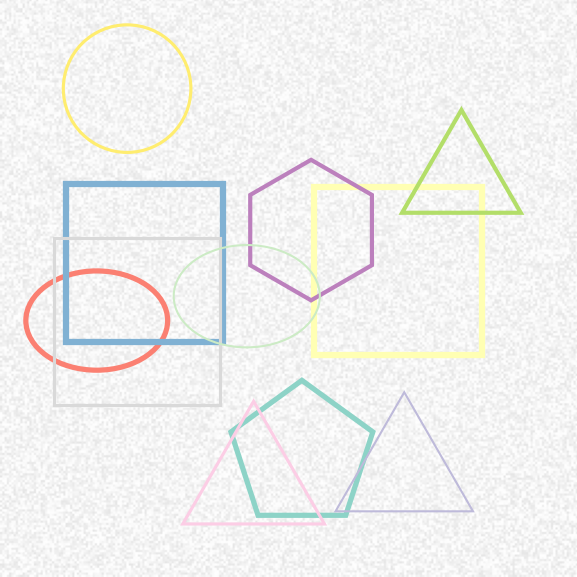[{"shape": "pentagon", "thickness": 2.5, "radius": 0.65, "center": [0.523, 0.211]}, {"shape": "square", "thickness": 3, "radius": 0.73, "center": [0.689, 0.529]}, {"shape": "triangle", "thickness": 1, "radius": 0.69, "center": [0.7, 0.182]}, {"shape": "oval", "thickness": 2.5, "radius": 0.61, "center": [0.168, 0.444]}, {"shape": "square", "thickness": 3, "radius": 0.68, "center": [0.25, 0.544]}, {"shape": "triangle", "thickness": 2, "radius": 0.59, "center": [0.799, 0.69]}, {"shape": "triangle", "thickness": 1.5, "radius": 0.71, "center": [0.439, 0.163]}, {"shape": "square", "thickness": 1.5, "radius": 0.72, "center": [0.237, 0.442]}, {"shape": "hexagon", "thickness": 2, "radius": 0.61, "center": [0.539, 0.601]}, {"shape": "oval", "thickness": 1, "radius": 0.63, "center": [0.427, 0.486]}, {"shape": "circle", "thickness": 1.5, "radius": 0.55, "center": [0.22, 0.846]}]